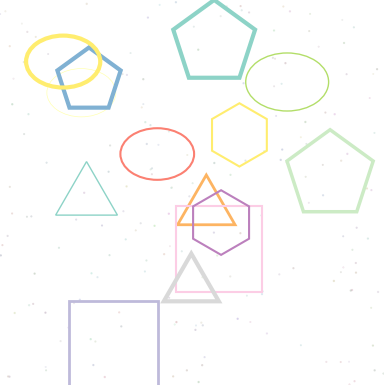[{"shape": "triangle", "thickness": 1, "radius": 0.46, "center": [0.225, 0.488]}, {"shape": "pentagon", "thickness": 3, "radius": 0.56, "center": [0.556, 0.888]}, {"shape": "oval", "thickness": 0.5, "radius": 0.45, "center": [0.211, 0.759]}, {"shape": "square", "thickness": 2, "radius": 0.57, "center": [0.295, 0.104]}, {"shape": "oval", "thickness": 1.5, "radius": 0.48, "center": [0.408, 0.6]}, {"shape": "pentagon", "thickness": 3, "radius": 0.43, "center": [0.231, 0.79]}, {"shape": "triangle", "thickness": 2, "radius": 0.43, "center": [0.536, 0.459]}, {"shape": "oval", "thickness": 1, "radius": 0.54, "center": [0.746, 0.787]}, {"shape": "square", "thickness": 1.5, "radius": 0.56, "center": [0.569, 0.354]}, {"shape": "triangle", "thickness": 3, "radius": 0.41, "center": [0.497, 0.259]}, {"shape": "hexagon", "thickness": 1.5, "radius": 0.42, "center": [0.574, 0.422]}, {"shape": "pentagon", "thickness": 2.5, "radius": 0.59, "center": [0.857, 0.545]}, {"shape": "hexagon", "thickness": 1.5, "radius": 0.41, "center": [0.622, 0.65]}, {"shape": "oval", "thickness": 3, "radius": 0.48, "center": [0.164, 0.84]}]